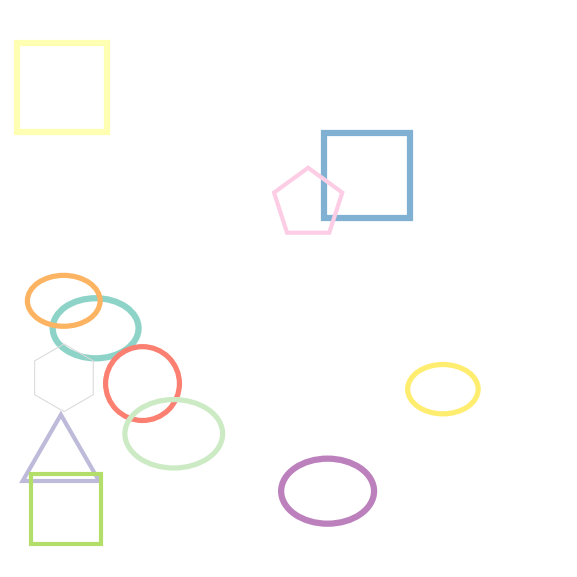[{"shape": "oval", "thickness": 3, "radius": 0.37, "center": [0.166, 0.431]}, {"shape": "square", "thickness": 3, "radius": 0.39, "center": [0.107, 0.847]}, {"shape": "triangle", "thickness": 2, "radius": 0.38, "center": [0.105, 0.204]}, {"shape": "circle", "thickness": 2.5, "radius": 0.32, "center": [0.247, 0.335]}, {"shape": "square", "thickness": 3, "radius": 0.37, "center": [0.635, 0.695]}, {"shape": "oval", "thickness": 2.5, "radius": 0.31, "center": [0.11, 0.478]}, {"shape": "square", "thickness": 2, "radius": 0.3, "center": [0.115, 0.118]}, {"shape": "pentagon", "thickness": 2, "radius": 0.31, "center": [0.534, 0.646]}, {"shape": "hexagon", "thickness": 0.5, "radius": 0.29, "center": [0.111, 0.345]}, {"shape": "oval", "thickness": 3, "radius": 0.4, "center": [0.567, 0.149]}, {"shape": "oval", "thickness": 2.5, "radius": 0.42, "center": [0.301, 0.248]}, {"shape": "oval", "thickness": 2.5, "radius": 0.31, "center": [0.767, 0.325]}]